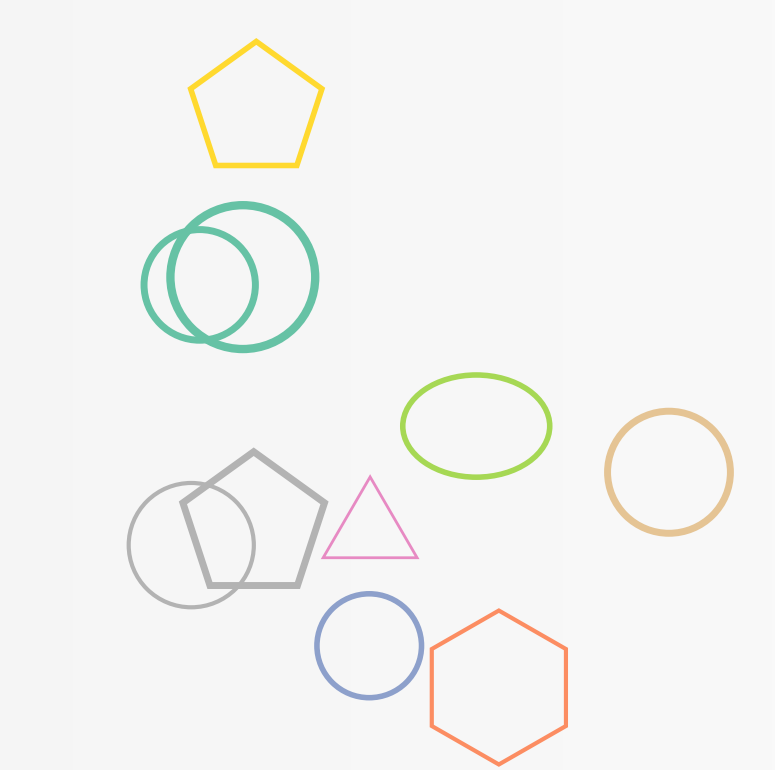[{"shape": "circle", "thickness": 2.5, "radius": 0.36, "center": [0.258, 0.63]}, {"shape": "circle", "thickness": 3, "radius": 0.47, "center": [0.313, 0.64]}, {"shape": "hexagon", "thickness": 1.5, "radius": 0.5, "center": [0.644, 0.107]}, {"shape": "circle", "thickness": 2, "radius": 0.34, "center": [0.476, 0.161]}, {"shape": "triangle", "thickness": 1, "radius": 0.35, "center": [0.478, 0.311]}, {"shape": "oval", "thickness": 2, "radius": 0.47, "center": [0.615, 0.447]}, {"shape": "pentagon", "thickness": 2, "radius": 0.45, "center": [0.331, 0.857]}, {"shape": "circle", "thickness": 2.5, "radius": 0.4, "center": [0.863, 0.387]}, {"shape": "circle", "thickness": 1.5, "radius": 0.4, "center": [0.247, 0.292]}, {"shape": "pentagon", "thickness": 2.5, "radius": 0.48, "center": [0.327, 0.317]}]